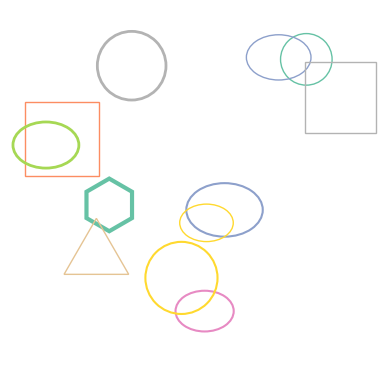[{"shape": "hexagon", "thickness": 3, "radius": 0.34, "center": [0.284, 0.468]}, {"shape": "circle", "thickness": 1, "radius": 0.33, "center": [0.796, 0.846]}, {"shape": "square", "thickness": 1, "radius": 0.48, "center": [0.16, 0.639]}, {"shape": "oval", "thickness": 1.5, "radius": 0.5, "center": [0.583, 0.455]}, {"shape": "oval", "thickness": 1, "radius": 0.42, "center": [0.724, 0.851]}, {"shape": "oval", "thickness": 1.5, "radius": 0.38, "center": [0.531, 0.192]}, {"shape": "oval", "thickness": 2, "radius": 0.43, "center": [0.119, 0.623]}, {"shape": "oval", "thickness": 1, "radius": 0.35, "center": [0.536, 0.421]}, {"shape": "circle", "thickness": 1.5, "radius": 0.47, "center": [0.471, 0.278]}, {"shape": "triangle", "thickness": 1, "radius": 0.48, "center": [0.25, 0.336]}, {"shape": "square", "thickness": 1, "radius": 0.46, "center": [0.884, 0.747]}, {"shape": "circle", "thickness": 2, "radius": 0.45, "center": [0.342, 0.829]}]